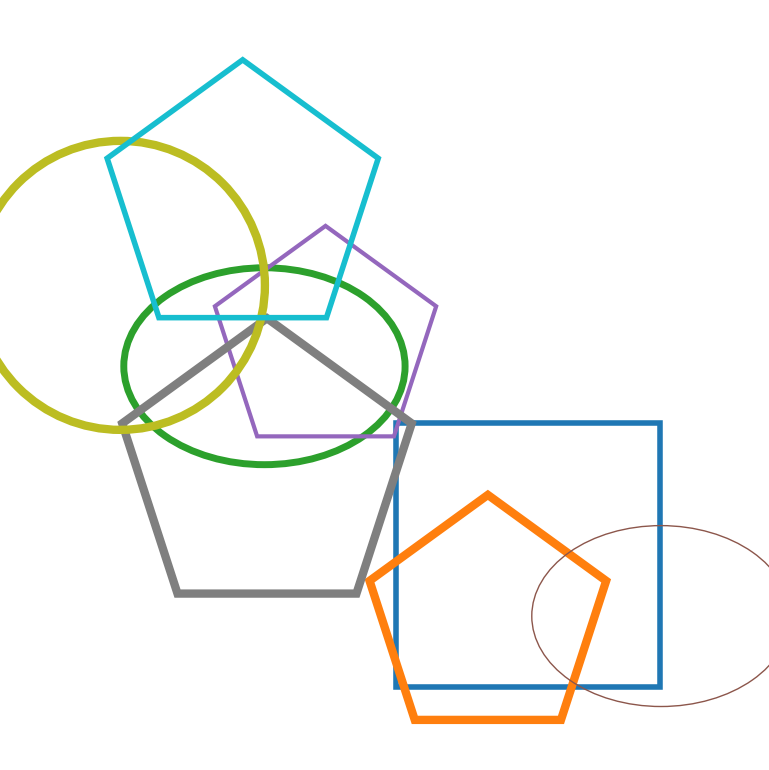[{"shape": "square", "thickness": 2, "radius": 0.86, "center": [0.686, 0.279]}, {"shape": "pentagon", "thickness": 3, "radius": 0.81, "center": [0.634, 0.196]}, {"shape": "oval", "thickness": 2.5, "radius": 0.91, "center": [0.343, 0.524]}, {"shape": "pentagon", "thickness": 1.5, "radius": 0.76, "center": [0.423, 0.556]}, {"shape": "oval", "thickness": 0.5, "radius": 0.84, "center": [0.858, 0.2]}, {"shape": "pentagon", "thickness": 3, "radius": 0.99, "center": [0.347, 0.389]}, {"shape": "circle", "thickness": 3, "radius": 0.94, "center": [0.156, 0.629]}, {"shape": "pentagon", "thickness": 2, "radius": 0.93, "center": [0.315, 0.737]}]